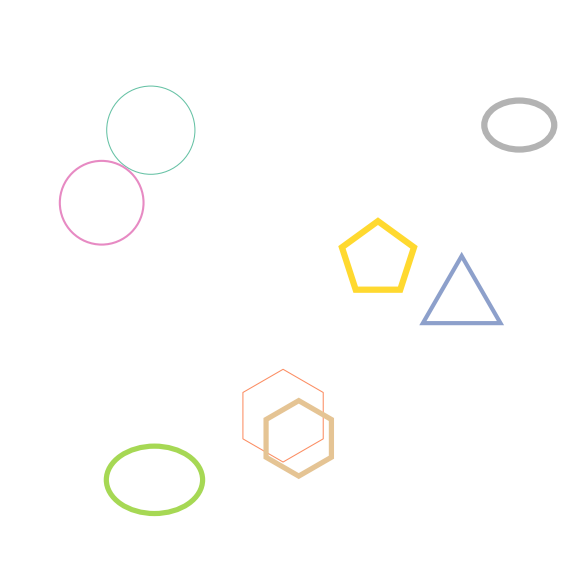[{"shape": "circle", "thickness": 0.5, "radius": 0.38, "center": [0.261, 0.774]}, {"shape": "hexagon", "thickness": 0.5, "radius": 0.4, "center": [0.49, 0.279]}, {"shape": "triangle", "thickness": 2, "radius": 0.39, "center": [0.799, 0.478]}, {"shape": "circle", "thickness": 1, "radius": 0.36, "center": [0.176, 0.648]}, {"shape": "oval", "thickness": 2.5, "radius": 0.42, "center": [0.267, 0.168]}, {"shape": "pentagon", "thickness": 3, "radius": 0.33, "center": [0.654, 0.551]}, {"shape": "hexagon", "thickness": 2.5, "radius": 0.33, "center": [0.517, 0.24]}, {"shape": "oval", "thickness": 3, "radius": 0.3, "center": [0.899, 0.783]}]